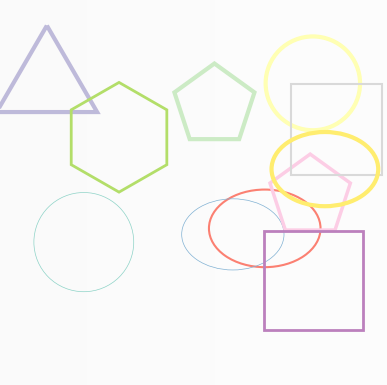[{"shape": "circle", "thickness": 0.5, "radius": 0.64, "center": [0.216, 0.371]}, {"shape": "circle", "thickness": 3, "radius": 0.61, "center": [0.807, 0.784]}, {"shape": "triangle", "thickness": 3, "radius": 0.75, "center": [0.121, 0.784]}, {"shape": "oval", "thickness": 1.5, "radius": 0.72, "center": [0.683, 0.407]}, {"shape": "oval", "thickness": 0.5, "radius": 0.66, "center": [0.601, 0.391]}, {"shape": "hexagon", "thickness": 2, "radius": 0.71, "center": [0.307, 0.643]}, {"shape": "pentagon", "thickness": 2.5, "radius": 0.55, "center": [0.8, 0.491]}, {"shape": "square", "thickness": 1.5, "radius": 0.59, "center": [0.868, 0.664]}, {"shape": "square", "thickness": 2, "radius": 0.64, "center": [0.808, 0.271]}, {"shape": "pentagon", "thickness": 3, "radius": 0.54, "center": [0.553, 0.726]}, {"shape": "oval", "thickness": 3, "radius": 0.69, "center": [0.838, 0.561]}]